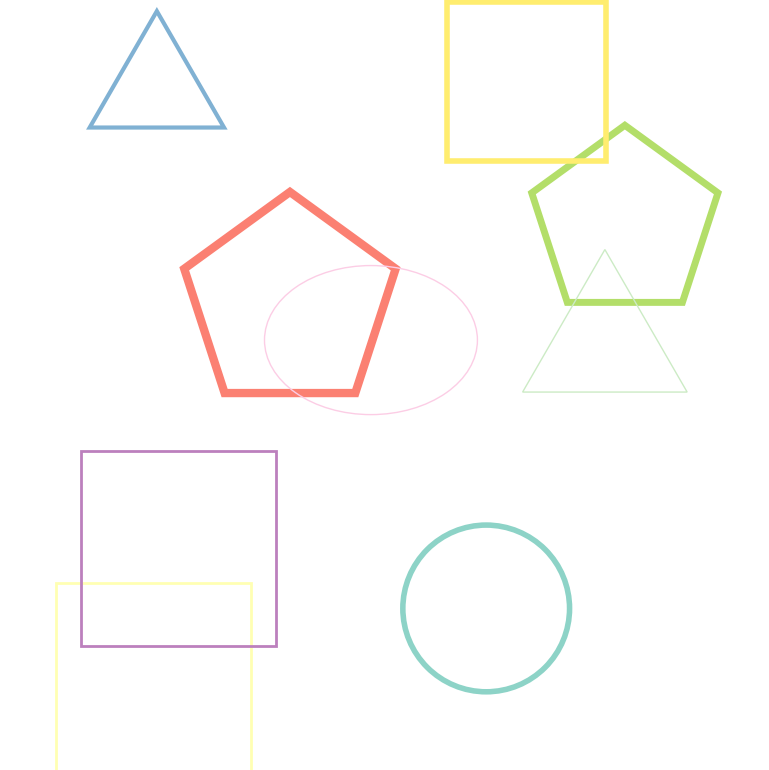[{"shape": "circle", "thickness": 2, "radius": 0.54, "center": [0.631, 0.21]}, {"shape": "square", "thickness": 1, "radius": 0.63, "center": [0.199, 0.116]}, {"shape": "pentagon", "thickness": 3, "radius": 0.72, "center": [0.377, 0.606]}, {"shape": "triangle", "thickness": 1.5, "radius": 0.5, "center": [0.204, 0.885]}, {"shape": "pentagon", "thickness": 2.5, "radius": 0.64, "center": [0.812, 0.71]}, {"shape": "oval", "thickness": 0.5, "radius": 0.69, "center": [0.482, 0.558]}, {"shape": "square", "thickness": 1, "radius": 0.63, "center": [0.232, 0.288]}, {"shape": "triangle", "thickness": 0.5, "radius": 0.62, "center": [0.786, 0.553]}, {"shape": "square", "thickness": 2, "radius": 0.52, "center": [0.684, 0.894]}]